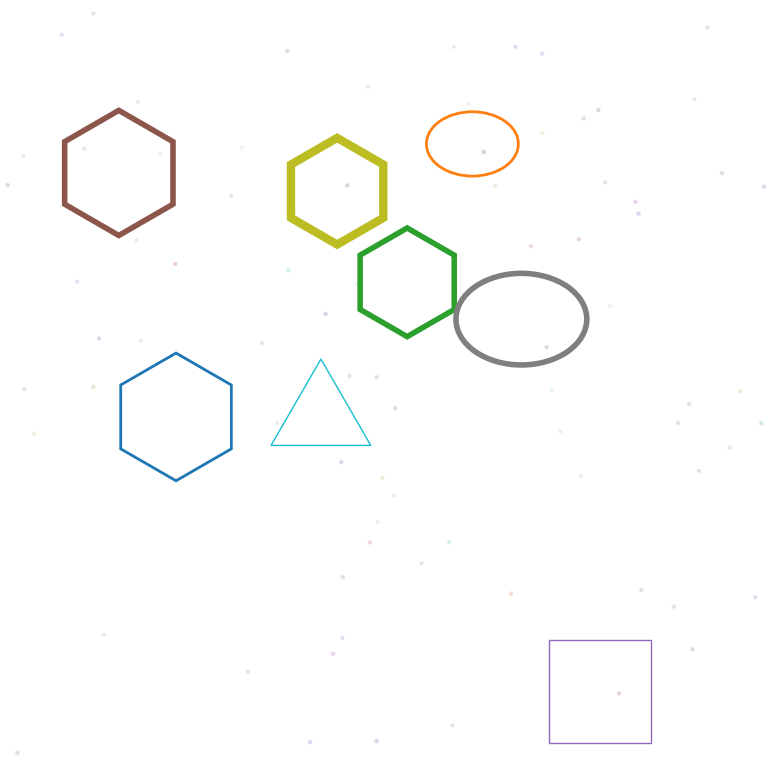[{"shape": "hexagon", "thickness": 1, "radius": 0.41, "center": [0.229, 0.459]}, {"shape": "oval", "thickness": 1, "radius": 0.3, "center": [0.613, 0.813]}, {"shape": "hexagon", "thickness": 2, "radius": 0.35, "center": [0.529, 0.633]}, {"shape": "square", "thickness": 0.5, "radius": 0.33, "center": [0.779, 0.102]}, {"shape": "hexagon", "thickness": 2, "radius": 0.41, "center": [0.154, 0.775]}, {"shape": "oval", "thickness": 2, "radius": 0.42, "center": [0.677, 0.586]}, {"shape": "hexagon", "thickness": 3, "radius": 0.35, "center": [0.438, 0.752]}, {"shape": "triangle", "thickness": 0.5, "radius": 0.37, "center": [0.417, 0.459]}]